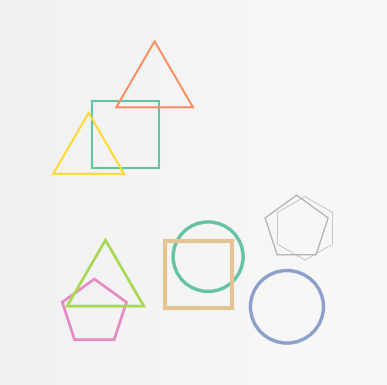[{"shape": "circle", "thickness": 2.5, "radius": 0.45, "center": [0.537, 0.333]}, {"shape": "square", "thickness": 1.5, "radius": 0.43, "center": [0.324, 0.651]}, {"shape": "triangle", "thickness": 1.5, "radius": 0.57, "center": [0.399, 0.779]}, {"shape": "circle", "thickness": 2.5, "radius": 0.47, "center": [0.741, 0.203]}, {"shape": "pentagon", "thickness": 2, "radius": 0.44, "center": [0.244, 0.188]}, {"shape": "triangle", "thickness": 2, "radius": 0.57, "center": [0.272, 0.262]}, {"shape": "triangle", "thickness": 1.5, "radius": 0.53, "center": [0.229, 0.601]}, {"shape": "square", "thickness": 3, "radius": 0.44, "center": [0.512, 0.286]}, {"shape": "pentagon", "thickness": 1, "radius": 0.43, "center": [0.765, 0.408]}, {"shape": "hexagon", "thickness": 0.5, "radius": 0.41, "center": [0.787, 0.407]}]